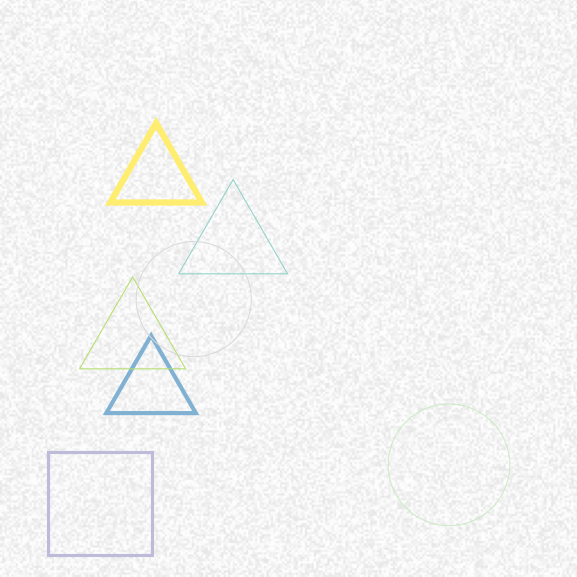[{"shape": "triangle", "thickness": 0.5, "radius": 0.54, "center": [0.404, 0.579]}, {"shape": "square", "thickness": 1.5, "radius": 0.45, "center": [0.174, 0.127]}, {"shape": "triangle", "thickness": 2, "radius": 0.45, "center": [0.262, 0.329]}, {"shape": "triangle", "thickness": 0.5, "radius": 0.53, "center": [0.23, 0.413]}, {"shape": "circle", "thickness": 0.5, "radius": 0.5, "center": [0.336, 0.481]}, {"shape": "circle", "thickness": 0.5, "radius": 0.53, "center": [0.777, 0.194]}, {"shape": "triangle", "thickness": 3, "radius": 0.46, "center": [0.27, 0.694]}]